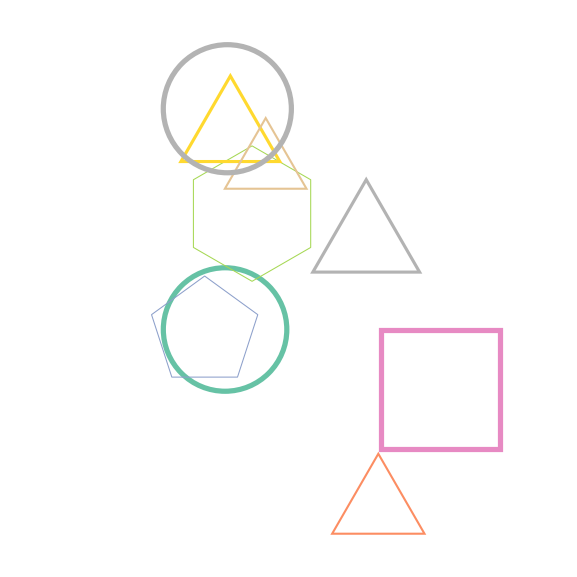[{"shape": "circle", "thickness": 2.5, "radius": 0.53, "center": [0.39, 0.429]}, {"shape": "triangle", "thickness": 1, "radius": 0.46, "center": [0.655, 0.121]}, {"shape": "pentagon", "thickness": 0.5, "radius": 0.48, "center": [0.354, 0.424]}, {"shape": "square", "thickness": 2.5, "radius": 0.52, "center": [0.762, 0.325]}, {"shape": "hexagon", "thickness": 0.5, "radius": 0.59, "center": [0.436, 0.629]}, {"shape": "triangle", "thickness": 1.5, "radius": 0.49, "center": [0.399, 0.769]}, {"shape": "triangle", "thickness": 1, "radius": 0.41, "center": [0.46, 0.713]}, {"shape": "triangle", "thickness": 1.5, "radius": 0.53, "center": [0.634, 0.581]}, {"shape": "circle", "thickness": 2.5, "radius": 0.55, "center": [0.394, 0.811]}]